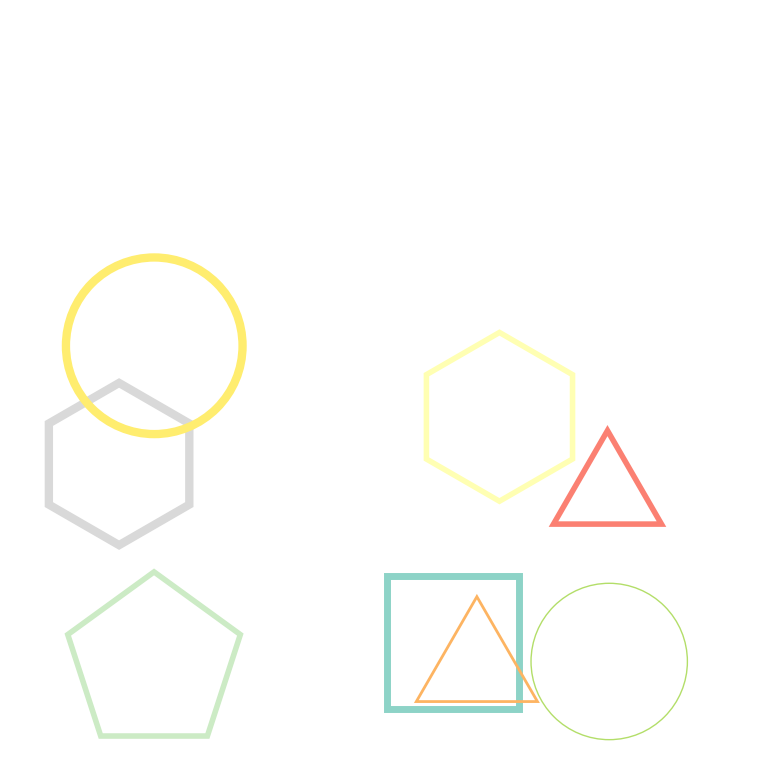[{"shape": "square", "thickness": 2.5, "radius": 0.43, "center": [0.588, 0.166]}, {"shape": "hexagon", "thickness": 2, "radius": 0.55, "center": [0.649, 0.459]}, {"shape": "triangle", "thickness": 2, "radius": 0.4, "center": [0.789, 0.36]}, {"shape": "triangle", "thickness": 1, "radius": 0.45, "center": [0.619, 0.134]}, {"shape": "circle", "thickness": 0.5, "radius": 0.51, "center": [0.791, 0.141]}, {"shape": "hexagon", "thickness": 3, "radius": 0.53, "center": [0.155, 0.397]}, {"shape": "pentagon", "thickness": 2, "radius": 0.59, "center": [0.2, 0.139]}, {"shape": "circle", "thickness": 3, "radius": 0.57, "center": [0.2, 0.551]}]